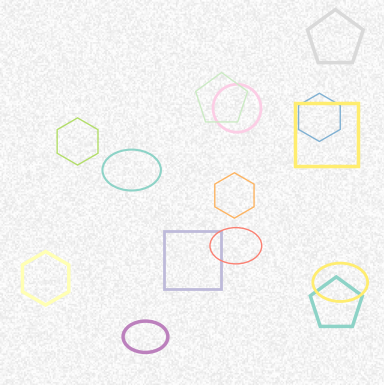[{"shape": "pentagon", "thickness": 2.5, "radius": 0.36, "center": [0.874, 0.21]}, {"shape": "oval", "thickness": 1.5, "radius": 0.38, "center": [0.342, 0.558]}, {"shape": "hexagon", "thickness": 2.5, "radius": 0.35, "center": [0.118, 0.277]}, {"shape": "square", "thickness": 2, "radius": 0.37, "center": [0.5, 0.324]}, {"shape": "oval", "thickness": 1, "radius": 0.34, "center": [0.613, 0.362]}, {"shape": "hexagon", "thickness": 1, "radius": 0.31, "center": [0.83, 0.695]}, {"shape": "hexagon", "thickness": 1, "radius": 0.29, "center": [0.609, 0.492]}, {"shape": "hexagon", "thickness": 1, "radius": 0.31, "center": [0.201, 0.633]}, {"shape": "circle", "thickness": 2, "radius": 0.31, "center": [0.616, 0.719]}, {"shape": "pentagon", "thickness": 2.5, "radius": 0.38, "center": [0.871, 0.899]}, {"shape": "oval", "thickness": 2.5, "radius": 0.29, "center": [0.378, 0.125]}, {"shape": "pentagon", "thickness": 1, "radius": 0.35, "center": [0.576, 0.741]}, {"shape": "square", "thickness": 2.5, "radius": 0.41, "center": [0.847, 0.65]}, {"shape": "oval", "thickness": 2, "radius": 0.36, "center": [0.884, 0.267]}]